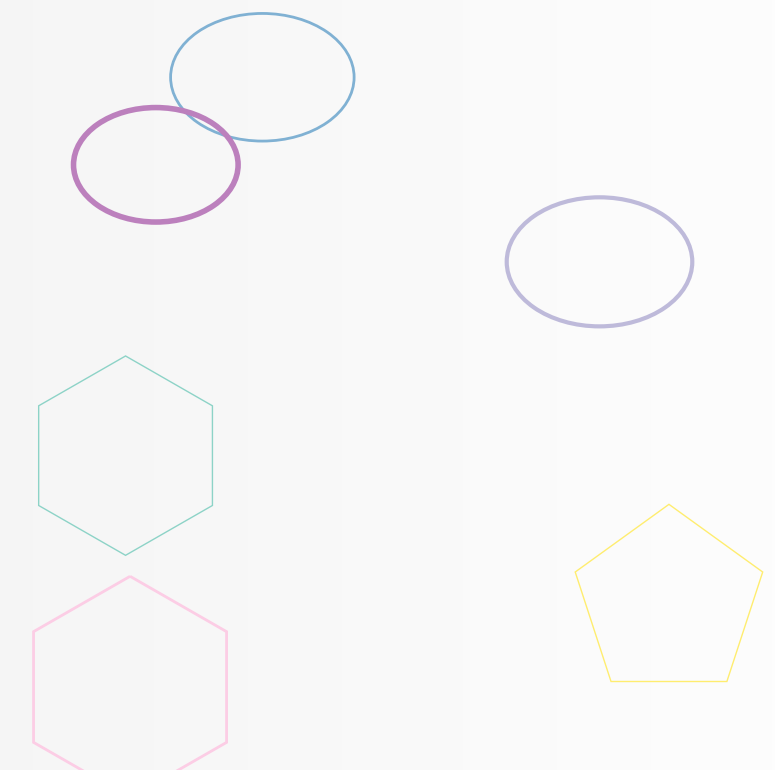[{"shape": "hexagon", "thickness": 0.5, "radius": 0.65, "center": [0.162, 0.408]}, {"shape": "oval", "thickness": 1.5, "radius": 0.6, "center": [0.774, 0.66]}, {"shape": "oval", "thickness": 1, "radius": 0.59, "center": [0.339, 0.9]}, {"shape": "hexagon", "thickness": 1, "radius": 0.72, "center": [0.168, 0.108]}, {"shape": "oval", "thickness": 2, "radius": 0.53, "center": [0.201, 0.786]}, {"shape": "pentagon", "thickness": 0.5, "radius": 0.64, "center": [0.863, 0.218]}]